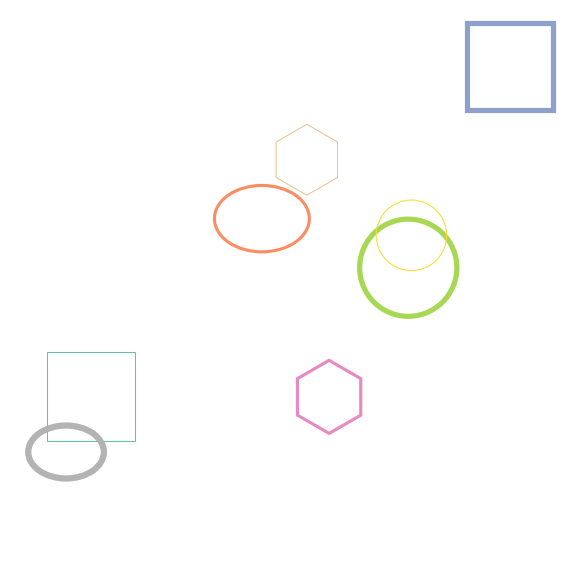[{"shape": "square", "thickness": 0.5, "radius": 0.38, "center": [0.157, 0.313]}, {"shape": "oval", "thickness": 1.5, "radius": 0.41, "center": [0.453, 0.621]}, {"shape": "square", "thickness": 2.5, "radius": 0.38, "center": [0.883, 0.884]}, {"shape": "hexagon", "thickness": 1.5, "radius": 0.32, "center": [0.57, 0.312]}, {"shape": "circle", "thickness": 2.5, "radius": 0.42, "center": [0.707, 0.536]}, {"shape": "circle", "thickness": 0.5, "radius": 0.31, "center": [0.712, 0.592]}, {"shape": "hexagon", "thickness": 0.5, "radius": 0.31, "center": [0.531, 0.723]}, {"shape": "oval", "thickness": 3, "radius": 0.33, "center": [0.114, 0.216]}]